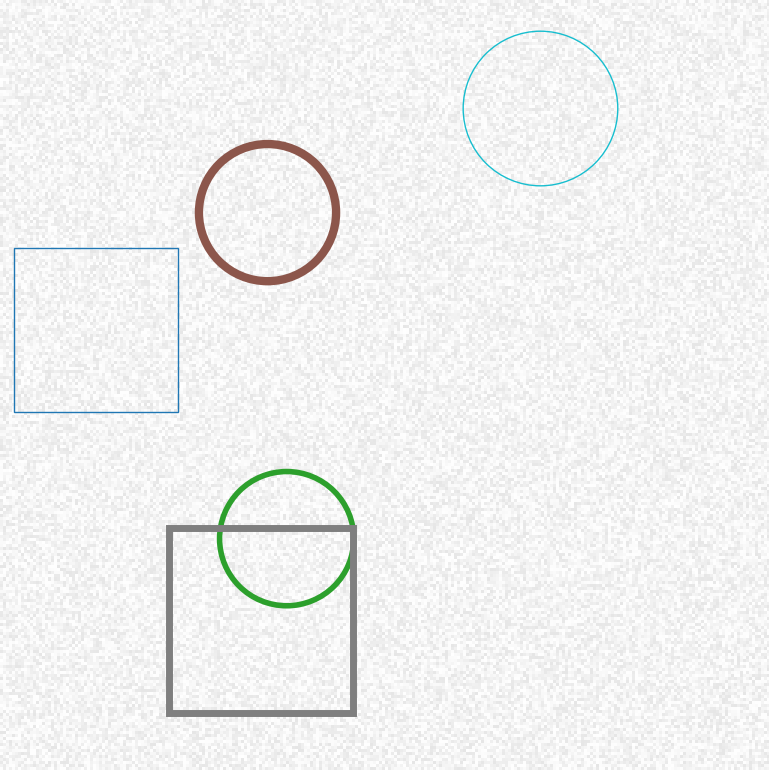[{"shape": "square", "thickness": 0.5, "radius": 0.53, "center": [0.125, 0.572]}, {"shape": "circle", "thickness": 2, "radius": 0.44, "center": [0.372, 0.3]}, {"shape": "circle", "thickness": 3, "radius": 0.45, "center": [0.347, 0.724]}, {"shape": "square", "thickness": 2.5, "radius": 0.6, "center": [0.339, 0.194]}, {"shape": "circle", "thickness": 0.5, "radius": 0.5, "center": [0.702, 0.859]}]